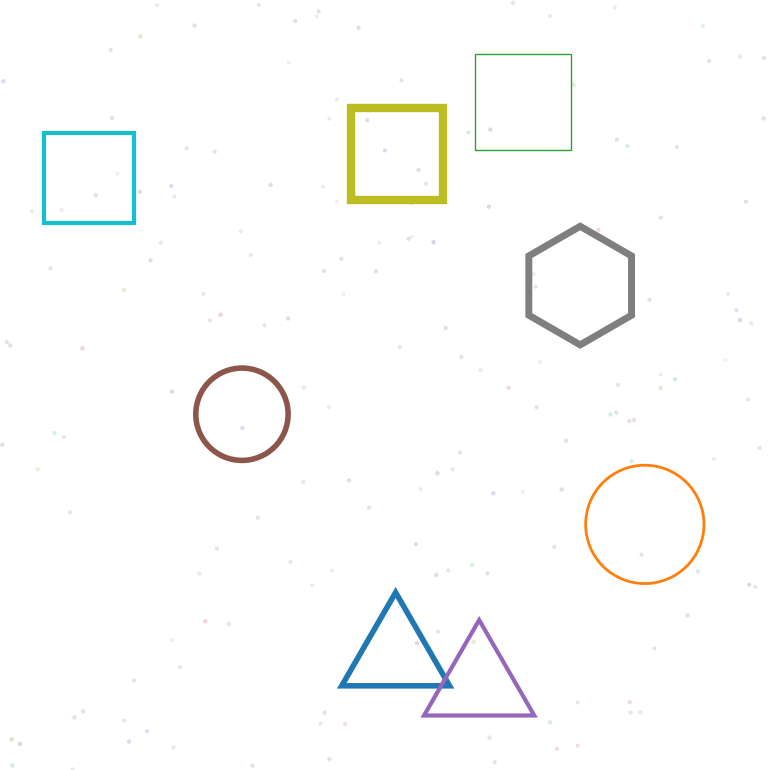[{"shape": "triangle", "thickness": 2, "radius": 0.4, "center": [0.514, 0.15]}, {"shape": "circle", "thickness": 1, "radius": 0.38, "center": [0.837, 0.319]}, {"shape": "square", "thickness": 0.5, "radius": 0.31, "center": [0.679, 0.868]}, {"shape": "triangle", "thickness": 1.5, "radius": 0.41, "center": [0.622, 0.112]}, {"shape": "circle", "thickness": 2, "radius": 0.3, "center": [0.314, 0.462]}, {"shape": "hexagon", "thickness": 2.5, "radius": 0.39, "center": [0.753, 0.629]}, {"shape": "square", "thickness": 3, "radius": 0.3, "center": [0.516, 0.8]}, {"shape": "square", "thickness": 1.5, "radius": 0.29, "center": [0.115, 0.768]}]